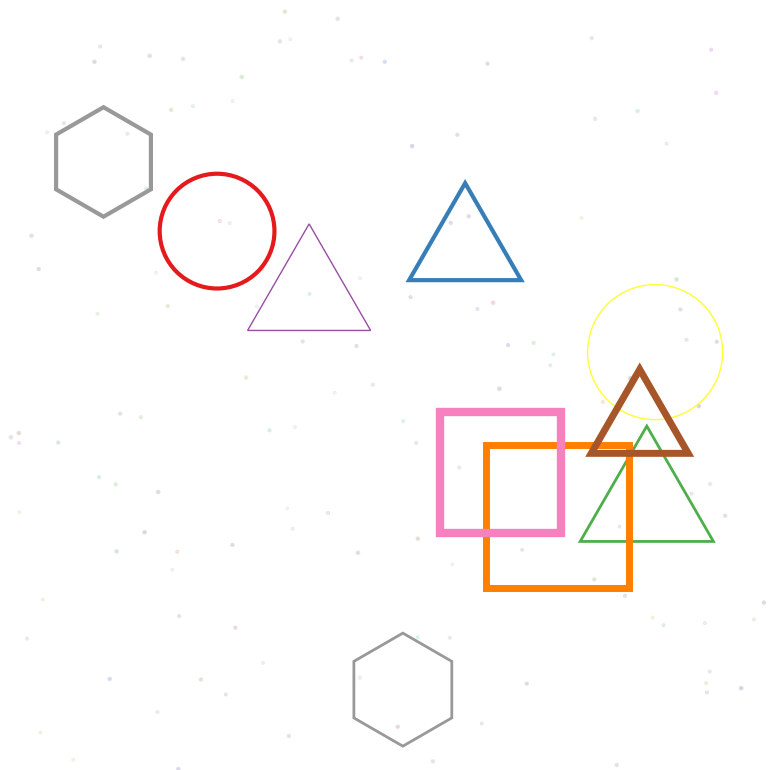[{"shape": "circle", "thickness": 1.5, "radius": 0.37, "center": [0.282, 0.7]}, {"shape": "triangle", "thickness": 1.5, "radius": 0.42, "center": [0.604, 0.678]}, {"shape": "triangle", "thickness": 1, "radius": 0.5, "center": [0.84, 0.347]}, {"shape": "triangle", "thickness": 0.5, "radius": 0.46, "center": [0.401, 0.617]}, {"shape": "square", "thickness": 2.5, "radius": 0.46, "center": [0.724, 0.33]}, {"shape": "circle", "thickness": 0.5, "radius": 0.44, "center": [0.851, 0.543]}, {"shape": "triangle", "thickness": 2.5, "radius": 0.36, "center": [0.831, 0.448]}, {"shape": "square", "thickness": 3, "radius": 0.39, "center": [0.65, 0.386]}, {"shape": "hexagon", "thickness": 1, "radius": 0.37, "center": [0.523, 0.104]}, {"shape": "hexagon", "thickness": 1.5, "radius": 0.36, "center": [0.134, 0.79]}]